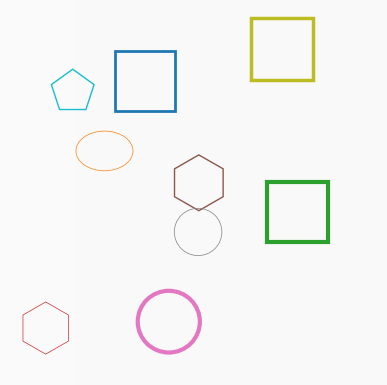[{"shape": "square", "thickness": 2, "radius": 0.39, "center": [0.374, 0.79]}, {"shape": "oval", "thickness": 0.5, "radius": 0.37, "center": [0.27, 0.608]}, {"shape": "square", "thickness": 3, "radius": 0.39, "center": [0.767, 0.449]}, {"shape": "hexagon", "thickness": 0.5, "radius": 0.34, "center": [0.118, 0.148]}, {"shape": "hexagon", "thickness": 1, "radius": 0.36, "center": [0.513, 0.525]}, {"shape": "circle", "thickness": 3, "radius": 0.4, "center": [0.436, 0.165]}, {"shape": "circle", "thickness": 0.5, "radius": 0.31, "center": [0.511, 0.397]}, {"shape": "square", "thickness": 2.5, "radius": 0.4, "center": [0.728, 0.873]}, {"shape": "pentagon", "thickness": 1, "radius": 0.29, "center": [0.188, 0.762]}]